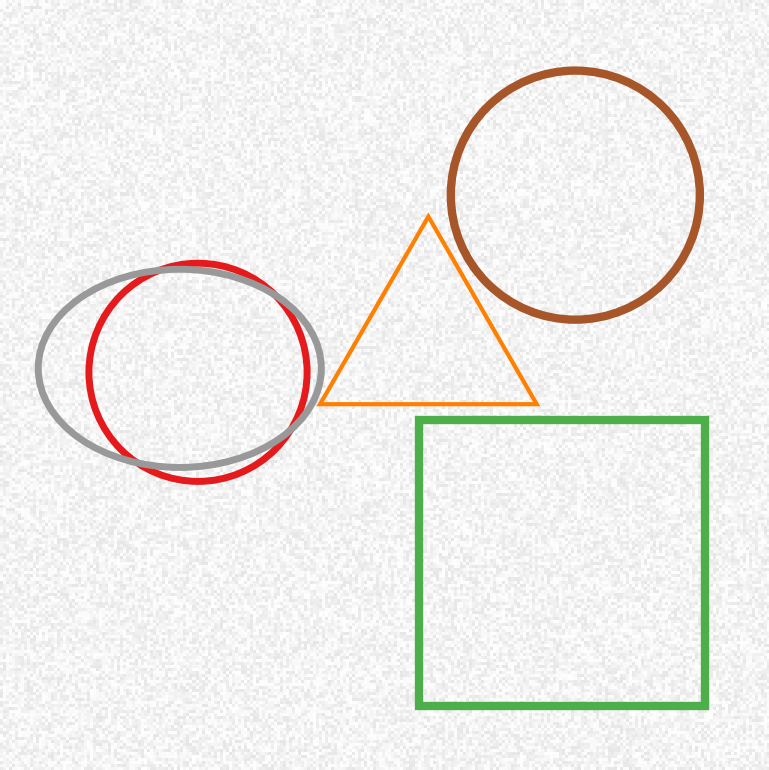[{"shape": "circle", "thickness": 2.5, "radius": 0.71, "center": [0.257, 0.516]}, {"shape": "square", "thickness": 3, "radius": 0.93, "center": [0.729, 0.269]}, {"shape": "triangle", "thickness": 1.5, "radius": 0.81, "center": [0.556, 0.556]}, {"shape": "circle", "thickness": 3, "radius": 0.81, "center": [0.747, 0.747]}, {"shape": "oval", "thickness": 2.5, "radius": 0.92, "center": [0.233, 0.522]}]